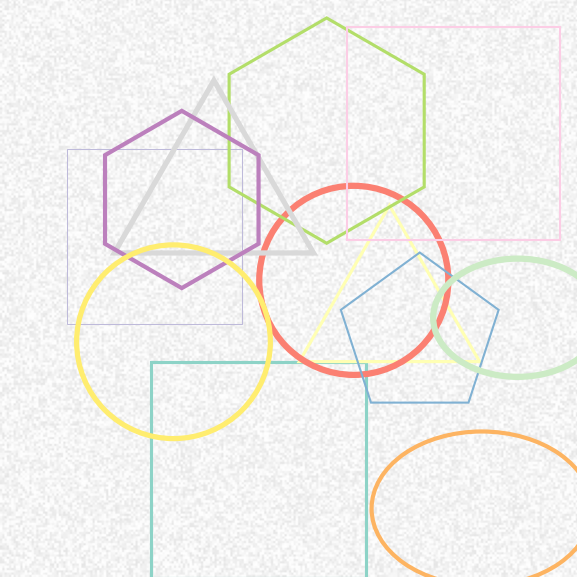[{"shape": "square", "thickness": 1.5, "radius": 0.93, "center": [0.448, 0.185]}, {"shape": "triangle", "thickness": 1.5, "radius": 0.9, "center": [0.674, 0.463]}, {"shape": "square", "thickness": 0.5, "radius": 0.76, "center": [0.267, 0.589]}, {"shape": "circle", "thickness": 3, "radius": 0.82, "center": [0.613, 0.514]}, {"shape": "pentagon", "thickness": 1, "radius": 0.72, "center": [0.727, 0.418]}, {"shape": "oval", "thickness": 2, "radius": 0.95, "center": [0.834, 0.118]}, {"shape": "hexagon", "thickness": 1.5, "radius": 0.98, "center": [0.566, 0.773]}, {"shape": "square", "thickness": 1, "radius": 0.92, "center": [0.785, 0.768]}, {"shape": "triangle", "thickness": 2.5, "radius": 1.0, "center": [0.37, 0.661]}, {"shape": "hexagon", "thickness": 2, "radius": 0.77, "center": [0.315, 0.654]}, {"shape": "oval", "thickness": 3, "radius": 0.73, "center": [0.896, 0.449]}, {"shape": "circle", "thickness": 2.5, "radius": 0.84, "center": [0.3, 0.407]}]